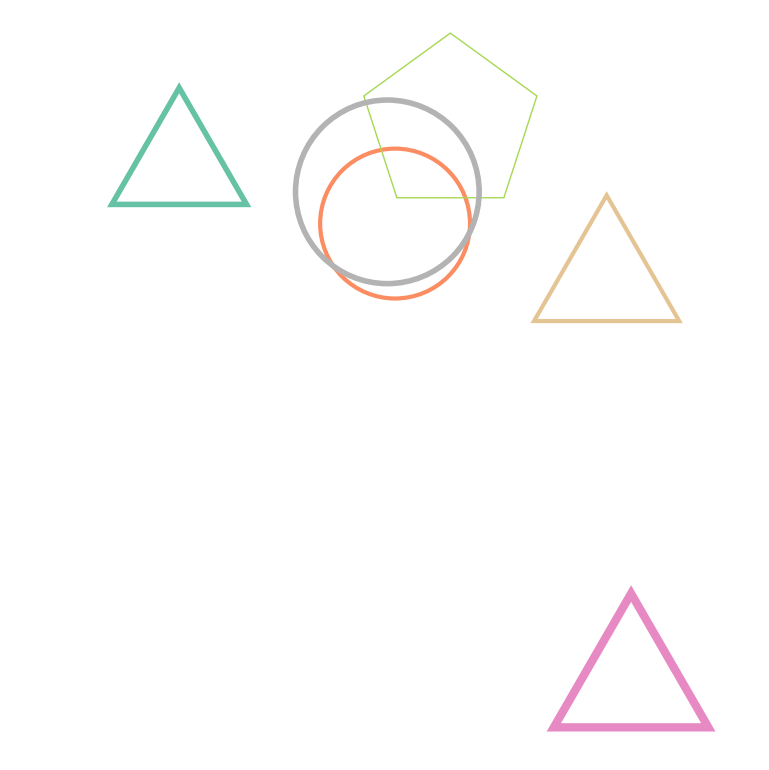[{"shape": "triangle", "thickness": 2, "radius": 0.5, "center": [0.233, 0.785]}, {"shape": "circle", "thickness": 1.5, "radius": 0.49, "center": [0.513, 0.71]}, {"shape": "triangle", "thickness": 3, "radius": 0.58, "center": [0.82, 0.113]}, {"shape": "pentagon", "thickness": 0.5, "radius": 0.59, "center": [0.585, 0.839]}, {"shape": "triangle", "thickness": 1.5, "radius": 0.54, "center": [0.788, 0.637]}, {"shape": "circle", "thickness": 2, "radius": 0.6, "center": [0.503, 0.751]}]